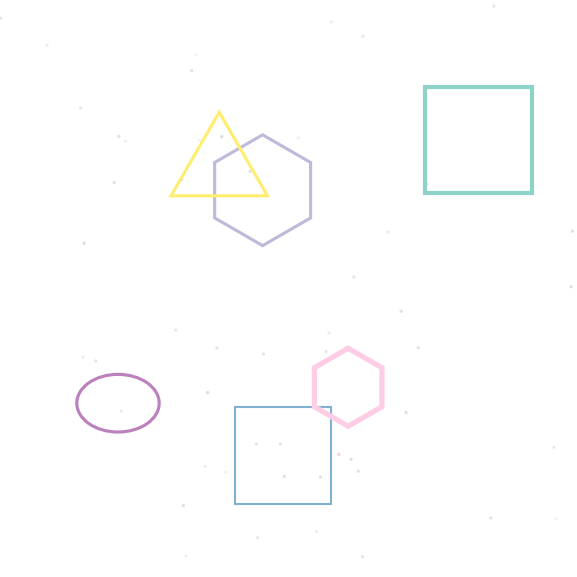[{"shape": "square", "thickness": 2, "radius": 0.46, "center": [0.829, 0.756]}, {"shape": "hexagon", "thickness": 1.5, "radius": 0.48, "center": [0.455, 0.67]}, {"shape": "square", "thickness": 1, "radius": 0.42, "center": [0.49, 0.21]}, {"shape": "hexagon", "thickness": 2.5, "radius": 0.34, "center": [0.603, 0.329]}, {"shape": "oval", "thickness": 1.5, "radius": 0.36, "center": [0.204, 0.301]}, {"shape": "triangle", "thickness": 1.5, "radius": 0.48, "center": [0.38, 0.708]}]